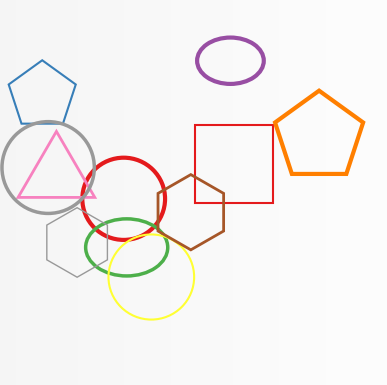[{"shape": "square", "thickness": 1.5, "radius": 0.51, "center": [0.604, 0.575]}, {"shape": "circle", "thickness": 3, "radius": 0.53, "center": [0.319, 0.484]}, {"shape": "pentagon", "thickness": 1.5, "radius": 0.46, "center": [0.109, 0.752]}, {"shape": "oval", "thickness": 2.5, "radius": 0.53, "center": [0.327, 0.357]}, {"shape": "oval", "thickness": 3, "radius": 0.43, "center": [0.595, 0.842]}, {"shape": "pentagon", "thickness": 3, "radius": 0.6, "center": [0.823, 0.645]}, {"shape": "circle", "thickness": 1.5, "radius": 0.55, "center": [0.39, 0.281]}, {"shape": "hexagon", "thickness": 2, "radius": 0.49, "center": [0.492, 0.449]}, {"shape": "triangle", "thickness": 2, "radius": 0.57, "center": [0.146, 0.544]}, {"shape": "circle", "thickness": 2.5, "radius": 0.6, "center": [0.124, 0.565]}, {"shape": "hexagon", "thickness": 1, "radius": 0.45, "center": [0.199, 0.37]}]